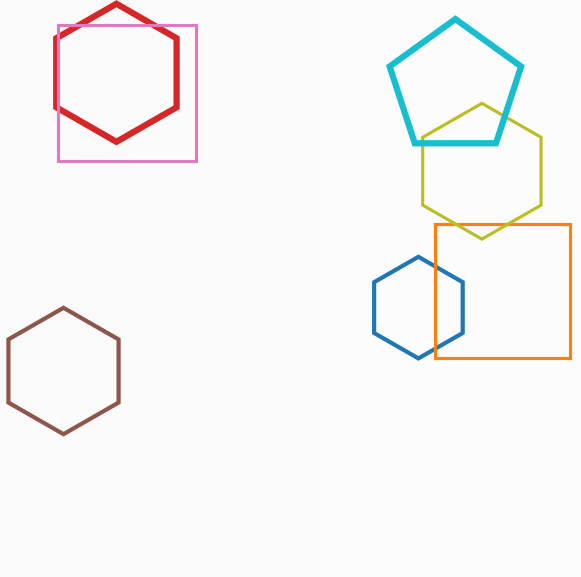[{"shape": "hexagon", "thickness": 2, "radius": 0.44, "center": [0.72, 0.466]}, {"shape": "square", "thickness": 1.5, "radius": 0.58, "center": [0.864, 0.496]}, {"shape": "hexagon", "thickness": 3, "radius": 0.6, "center": [0.2, 0.873]}, {"shape": "hexagon", "thickness": 2, "radius": 0.55, "center": [0.109, 0.357]}, {"shape": "square", "thickness": 1.5, "radius": 0.59, "center": [0.219, 0.838]}, {"shape": "hexagon", "thickness": 1.5, "radius": 0.59, "center": [0.829, 0.703]}, {"shape": "pentagon", "thickness": 3, "radius": 0.59, "center": [0.783, 0.847]}]